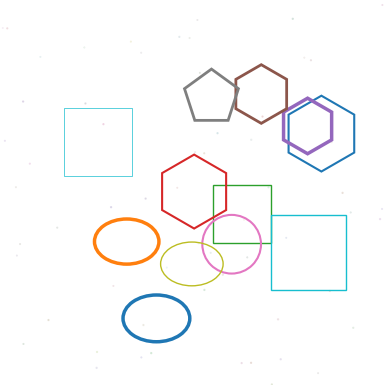[{"shape": "oval", "thickness": 2.5, "radius": 0.43, "center": [0.406, 0.173]}, {"shape": "hexagon", "thickness": 1.5, "radius": 0.49, "center": [0.835, 0.653]}, {"shape": "oval", "thickness": 2.5, "radius": 0.42, "center": [0.329, 0.373]}, {"shape": "square", "thickness": 1, "radius": 0.38, "center": [0.629, 0.444]}, {"shape": "hexagon", "thickness": 1.5, "radius": 0.48, "center": [0.504, 0.502]}, {"shape": "hexagon", "thickness": 2.5, "radius": 0.36, "center": [0.799, 0.673]}, {"shape": "hexagon", "thickness": 2, "radius": 0.38, "center": [0.679, 0.756]}, {"shape": "circle", "thickness": 1.5, "radius": 0.38, "center": [0.602, 0.366]}, {"shape": "pentagon", "thickness": 2, "radius": 0.37, "center": [0.549, 0.747]}, {"shape": "oval", "thickness": 1, "radius": 0.41, "center": [0.498, 0.314]}, {"shape": "square", "thickness": 0.5, "radius": 0.44, "center": [0.255, 0.631]}, {"shape": "square", "thickness": 1, "radius": 0.49, "center": [0.802, 0.344]}]